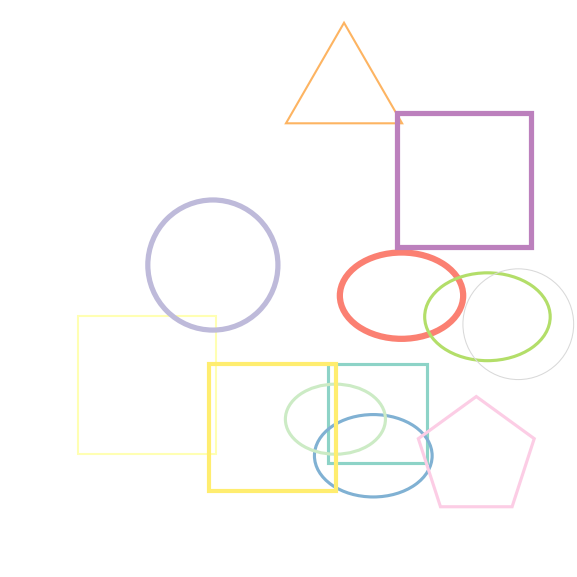[{"shape": "square", "thickness": 1.5, "radius": 0.43, "center": [0.654, 0.283]}, {"shape": "square", "thickness": 1, "radius": 0.6, "center": [0.255, 0.333]}, {"shape": "circle", "thickness": 2.5, "radius": 0.56, "center": [0.369, 0.54]}, {"shape": "oval", "thickness": 3, "radius": 0.53, "center": [0.695, 0.487]}, {"shape": "oval", "thickness": 1.5, "radius": 0.51, "center": [0.646, 0.21]}, {"shape": "triangle", "thickness": 1, "radius": 0.58, "center": [0.596, 0.844]}, {"shape": "oval", "thickness": 1.5, "radius": 0.54, "center": [0.844, 0.451]}, {"shape": "pentagon", "thickness": 1.5, "radius": 0.53, "center": [0.825, 0.207]}, {"shape": "circle", "thickness": 0.5, "radius": 0.48, "center": [0.897, 0.438]}, {"shape": "square", "thickness": 2.5, "radius": 0.58, "center": [0.804, 0.688]}, {"shape": "oval", "thickness": 1.5, "radius": 0.43, "center": [0.581, 0.273]}, {"shape": "square", "thickness": 2, "radius": 0.55, "center": [0.472, 0.259]}]